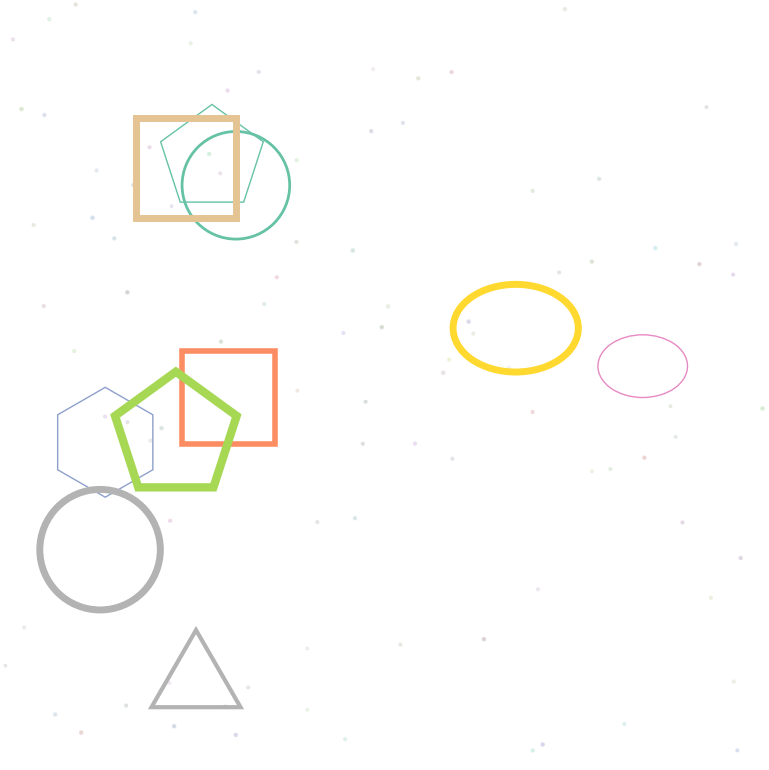[{"shape": "circle", "thickness": 1, "radius": 0.35, "center": [0.306, 0.759]}, {"shape": "pentagon", "thickness": 0.5, "radius": 0.35, "center": [0.275, 0.794]}, {"shape": "square", "thickness": 2, "radius": 0.3, "center": [0.297, 0.484]}, {"shape": "hexagon", "thickness": 0.5, "radius": 0.36, "center": [0.137, 0.426]}, {"shape": "oval", "thickness": 0.5, "radius": 0.29, "center": [0.835, 0.524]}, {"shape": "pentagon", "thickness": 3, "radius": 0.42, "center": [0.228, 0.434]}, {"shape": "oval", "thickness": 2.5, "radius": 0.41, "center": [0.67, 0.574]}, {"shape": "square", "thickness": 2.5, "radius": 0.32, "center": [0.242, 0.782]}, {"shape": "circle", "thickness": 2.5, "radius": 0.39, "center": [0.13, 0.286]}, {"shape": "triangle", "thickness": 1.5, "radius": 0.33, "center": [0.255, 0.115]}]